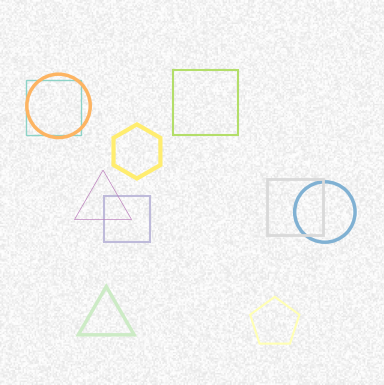[{"shape": "square", "thickness": 1, "radius": 0.36, "center": [0.14, 0.721]}, {"shape": "pentagon", "thickness": 1.5, "radius": 0.34, "center": [0.714, 0.162]}, {"shape": "square", "thickness": 1.5, "radius": 0.3, "center": [0.329, 0.432]}, {"shape": "circle", "thickness": 2.5, "radius": 0.39, "center": [0.844, 0.449]}, {"shape": "circle", "thickness": 2.5, "radius": 0.41, "center": [0.152, 0.725]}, {"shape": "square", "thickness": 1.5, "radius": 0.43, "center": [0.534, 0.734]}, {"shape": "square", "thickness": 2, "radius": 0.36, "center": [0.766, 0.463]}, {"shape": "triangle", "thickness": 0.5, "radius": 0.43, "center": [0.268, 0.472]}, {"shape": "triangle", "thickness": 2.5, "radius": 0.42, "center": [0.276, 0.172]}, {"shape": "hexagon", "thickness": 3, "radius": 0.35, "center": [0.356, 0.607]}]